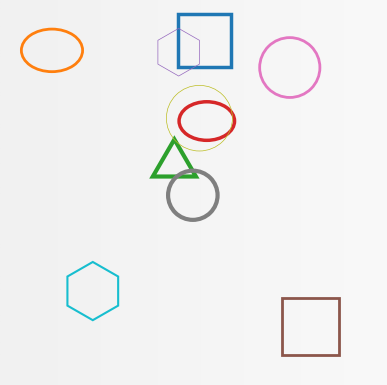[{"shape": "square", "thickness": 2.5, "radius": 0.34, "center": [0.529, 0.894]}, {"shape": "oval", "thickness": 2, "radius": 0.4, "center": [0.134, 0.869]}, {"shape": "triangle", "thickness": 3, "radius": 0.32, "center": [0.45, 0.574]}, {"shape": "oval", "thickness": 2.5, "radius": 0.36, "center": [0.534, 0.686]}, {"shape": "hexagon", "thickness": 0.5, "radius": 0.31, "center": [0.461, 0.864]}, {"shape": "square", "thickness": 2, "radius": 0.37, "center": [0.802, 0.152]}, {"shape": "circle", "thickness": 2, "radius": 0.39, "center": [0.748, 0.825]}, {"shape": "circle", "thickness": 3, "radius": 0.32, "center": [0.498, 0.493]}, {"shape": "circle", "thickness": 0.5, "radius": 0.43, "center": [0.515, 0.693]}, {"shape": "hexagon", "thickness": 1.5, "radius": 0.38, "center": [0.239, 0.244]}]